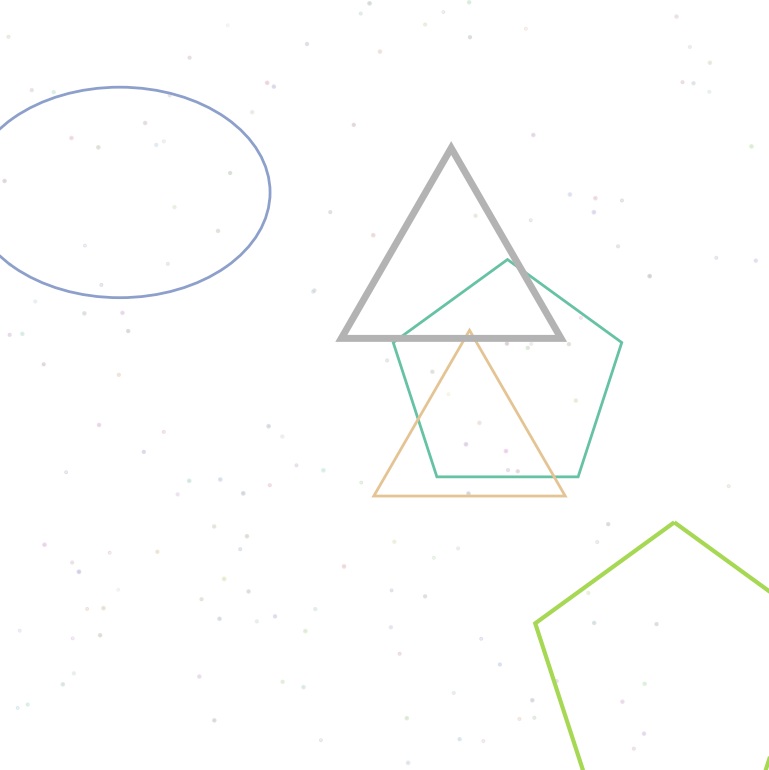[{"shape": "pentagon", "thickness": 1, "radius": 0.78, "center": [0.659, 0.507]}, {"shape": "oval", "thickness": 1, "radius": 0.98, "center": [0.155, 0.75]}, {"shape": "pentagon", "thickness": 1.5, "radius": 0.95, "center": [0.876, 0.132]}, {"shape": "triangle", "thickness": 1, "radius": 0.72, "center": [0.61, 0.428]}, {"shape": "triangle", "thickness": 2.5, "radius": 0.82, "center": [0.586, 0.643]}]